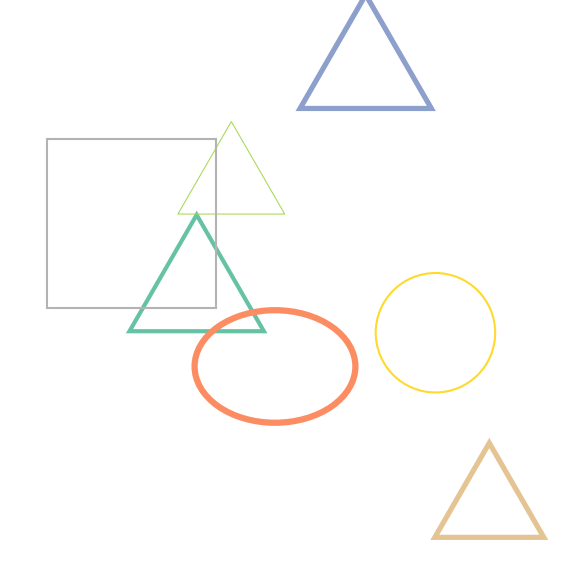[{"shape": "triangle", "thickness": 2, "radius": 0.67, "center": [0.341, 0.493]}, {"shape": "oval", "thickness": 3, "radius": 0.7, "center": [0.476, 0.365]}, {"shape": "triangle", "thickness": 2.5, "radius": 0.66, "center": [0.633, 0.877]}, {"shape": "triangle", "thickness": 0.5, "radius": 0.53, "center": [0.401, 0.682]}, {"shape": "circle", "thickness": 1, "radius": 0.52, "center": [0.754, 0.423]}, {"shape": "triangle", "thickness": 2.5, "radius": 0.54, "center": [0.847, 0.123]}, {"shape": "square", "thickness": 1, "radius": 0.73, "center": [0.227, 0.612]}]